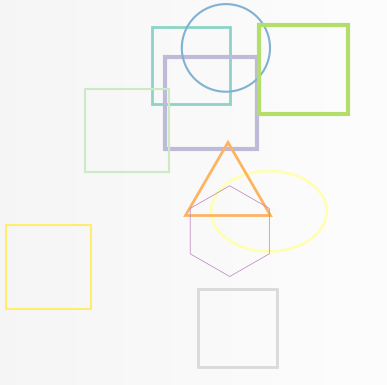[{"shape": "square", "thickness": 2, "radius": 0.51, "center": [0.492, 0.83]}, {"shape": "oval", "thickness": 2, "radius": 0.75, "center": [0.694, 0.451]}, {"shape": "square", "thickness": 3, "radius": 0.59, "center": [0.544, 0.732]}, {"shape": "circle", "thickness": 1.5, "radius": 0.57, "center": [0.583, 0.876]}, {"shape": "triangle", "thickness": 2, "radius": 0.63, "center": [0.588, 0.504]}, {"shape": "square", "thickness": 3, "radius": 0.57, "center": [0.782, 0.82]}, {"shape": "square", "thickness": 2, "radius": 0.5, "center": [0.613, 0.148]}, {"shape": "hexagon", "thickness": 0.5, "radius": 0.59, "center": [0.593, 0.4]}, {"shape": "square", "thickness": 1.5, "radius": 0.54, "center": [0.328, 0.662]}, {"shape": "square", "thickness": 1.5, "radius": 0.55, "center": [0.126, 0.307]}]